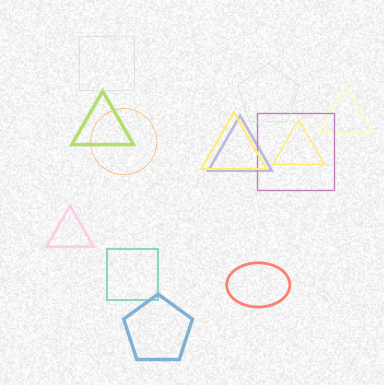[{"shape": "square", "thickness": 1.5, "radius": 0.33, "center": [0.345, 0.286]}, {"shape": "triangle", "thickness": 1, "radius": 0.41, "center": [0.898, 0.696]}, {"shape": "triangle", "thickness": 2, "radius": 0.48, "center": [0.624, 0.604]}, {"shape": "oval", "thickness": 2, "radius": 0.41, "center": [0.671, 0.26]}, {"shape": "pentagon", "thickness": 2.5, "radius": 0.47, "center": [0.41, 0.142]}, {"shape": "circle", "thickness": 0.5, "radius": 0.43, "center": [0.322, 0.632]}, {"shape": "triangle", "thickness": 2.5, "radius": 0.46, "center": [0.267, 0.671]}, {"shape": "triangle", "thickness": 2, "radius": 0.35, "center": [0.182, 0.395]}, {"shape": "square", "thickness": 0.5, "radius": 0.35, "center": [0.277, 0.837]}, {"shape": "square", "thickness": 1, "radius": 0.5, "center": [0.768, 0.607]}, {"shape": "pentagon", "thickness": 0.5, "radius": 0.42, "center": [0.697, 0.752]}, {"shape": "triangle", "thickness": 1, "radius": 0.39, "center": [0.776, 0.612]}, {"shape": "triangle", "thickness": 1.5, "radius": 0.49, "center": [0.607, 0.61]}]